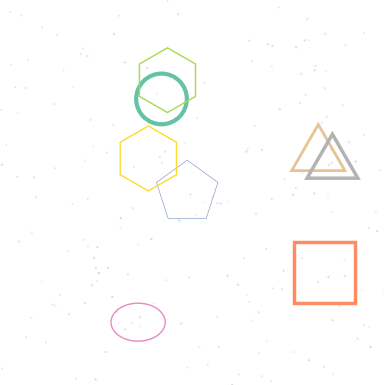[{"shape": "circle", "thickness": 3, "radius": 0.33, "center": [0.419, 0.743]}, {"shape": "square", "thickness": 2.5, "radius": 0.4, "center": [0.843, 0.293]}, {"shape": "pentagon", "thickness": 0.5, "radius": 0.42, "center": [0.486, 0.5]}, {"shape": "oval", "thickness": 1, "radius": 0.35, "center": [0.359, 0.163]}, {"shape": "hexagon", "thickness": 1, "radius": 0.42, "center": [0.435, 0.792]}, {"shape": "hexagon", "thickness": 1, "radius": 0.42, "center": [0.385, 0.588]}, {"shape": "triangle", "thickness": 2, "radius": 0.4, "center": [0.827, 0.597]}, {"shape": "triangle", "thickness": 2.5, "radius": 0.38, "center": [0.863, 0.575]}]